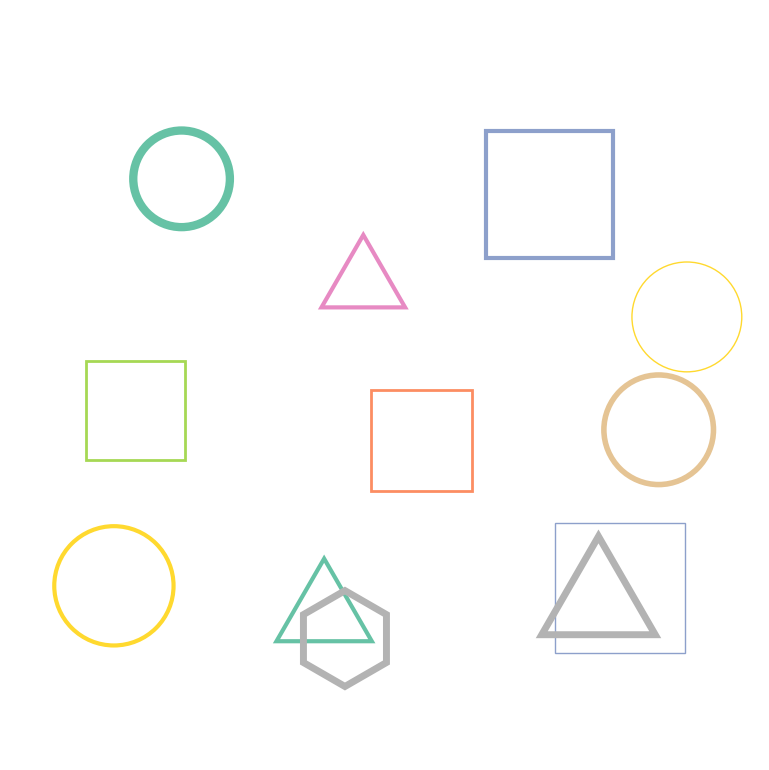[{"shape": "circle", "thickness": 3, "radius": 0.31, "center": [0.236, 0.768]}, {"shape": "triangle", "thickness": 1.5, "radius": 0.36, "center": [0.421, 0.203]}, {"shape": "square", "thickness": 1, "radius": 0.33, "center": [0.547, 0.428]}, {"shape": "square", "thickness": 1.5, "radius": 0.41, "center": [0.714, 0.747]}, {"shape": "square", "thickness": 0.5, "radius": 0.42, "center": [0.806, 0.236]}, {"shape": "triangle", "thickness": 1.5, "radius": 0.31, "center": [0.472, 0.632]}, {"shape": "square", "thickness": 1, "radius": 0.32, "center": [0.176, 0.467]}, {"shape": "circle", "thickness": 0.5, "radius": 0.36, "center": [0.892, 0.588]}, {"shape": "circle", "thickness": 1.5, "radius": 0.39, "center": [0.148, 0.239]}, {"shape": "circle", "thickness": 2, "radius": 0.36, "center": [0.855, 0.442]}, {"shape": "hexagon", "thickness": 2.5, "radius": 0.31, "center": [0.448, 0.171]}, {"shape": "triangle", "thickness": 2.5, "radius": 0.43, "center": [0.777, 0.218]}]